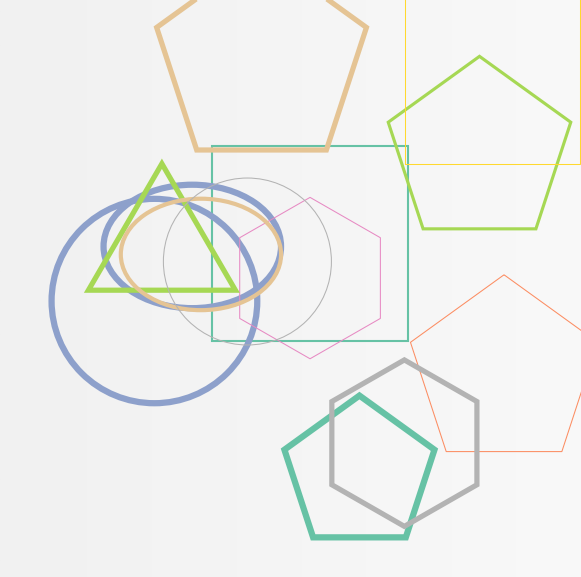[{"shape": "pentagon", "thickness": 3, "radius": 0.68, "center": [0.618, 0.178]}, {"shape": "square", "thickness": 1, "radius": 0.84, "center": [0.533, 0.577]}, {"shape": "pentagon", "thickness": 0.5, "radius": 0.85, "center": [0.867, 0.354]}, {"shape": "circle", "thickness": 3, "radius": 0.88, "center": [0.266, 0.478]}, {"shape": "oval", "thickness": 3, "radius": 0.76, "center": [0.331, 0.572]}, {"shape": "hexagon", "thickness": 0.5, "radius": 0.7, "center": [0.533, 0.518]}, {"shape": "triangle", "thickness": 2.5, "radius": 0.73, "center": [0.279, 0.57]}, {"shape": "pentagon", "thickness": 1.5, "radius": 0.83, "center": [0.825, 0.736]}, {"shape": "square", "thickness": 0.5, "radius": 0.75, "center": [0.847, 0.865]}, {"shape": "oval", "thickness": 2, "radius": 0.69, "center": [0.346, 0.559]}, {"shape": "pentagon", "thickness": 2.5, "radius": 0.95, "center": [0.45, 0.893]}, {"shape": "circle", "thickness": 0.5, "radius": 0.72, "center": [0.426, 0.546]}, {"shape": "hexagon", "thickness": 2.5, "radius": 0.72, "center": [0.696, 0.232]}]